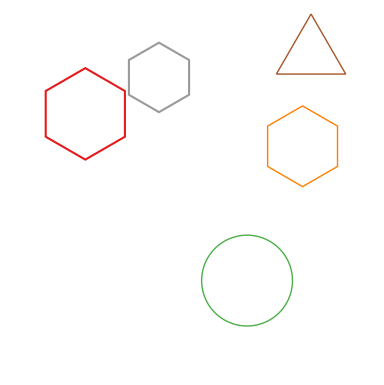[{"shape": "hexagon", "thickness": 1.5, "radius": 0.59, "center": [0.222, 0.704]}, {"shape": "circle", "thickness": 1, "radius": 0.59, "center": [0.642, 0.271]}, {"shape": "hexagon", "thickness": 1, "radius": 0.52, "center": [0.786, 0.62]}, {"shape": "triangle", "thickness": 1, "radius": 0.52, "center": [0.808, 0.86]}, {"shape": "hexagon", "thickness": 1.5, "radius": 0.45, "center": [0.413, 0.799]}]